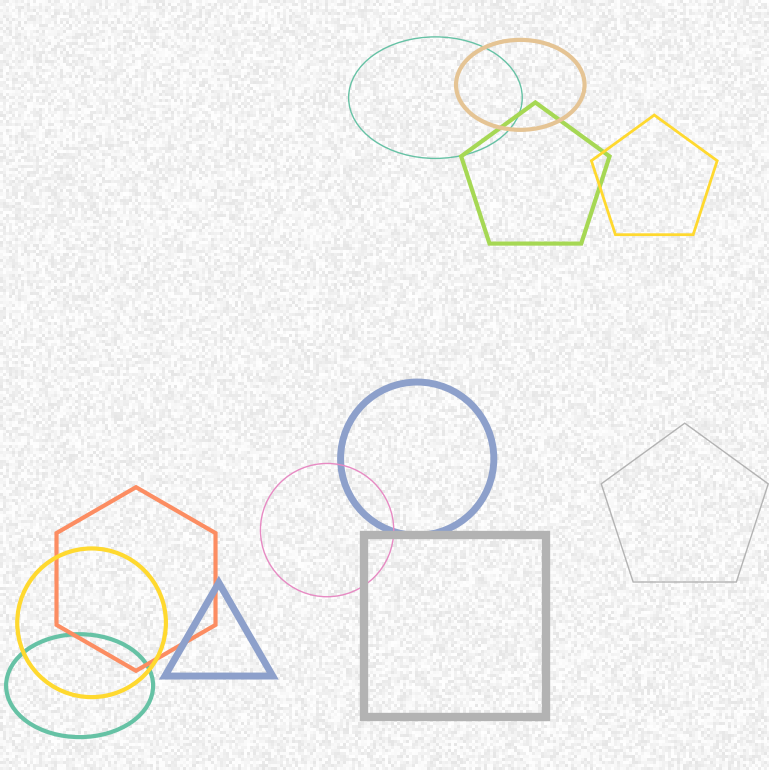[{"shape": "oval", "thickness": 0.5, "radius": 0.56, "center": [0.566, 0.873]}, {"shape": "oval", "thickness": 1.5, "radius": 0.48, "center": [0.103, 0.11]}, {"shape": "hexagon", "thickness": 1.5, "radius": 0.6, "center": [0.177, 0.248]}, {"shape": "circle", "thickness": 2.5, "radius": 0.5, "center": [0.542, 0.404]}, {"shape": "triangle", "thickness": 2.5, "radius": 0.4, "center": [0.284, 0.162]}, {"shape": "circle", "thickness": 0.5, "radius": 0.43, "center": [0.425, 0.312]}, {"shape": "pentagon", "thickness": 1.5, "radius": 0.51, "center": [0.695, 0.766]}, {"shape": "pentagon", "thickness": 1, "radius": 0.43, "center": [0.85, 0.765]}, {"shape": "circle", "thickness": 1.5, "radius": 0.48, "center": [0.119, 0.191]}, {"shape": "oval", "thickness": 1.5, "radius": 0.42, "center": [0.676, 0.89]}, {"shape": "pentagon", "thickness": 0.5, "radius": 0.57, "center": [0.889, 0.336]}, {"shape": "square", "thickness": 3, "radius": 0.59, "center": [0.591, 0.187]}]